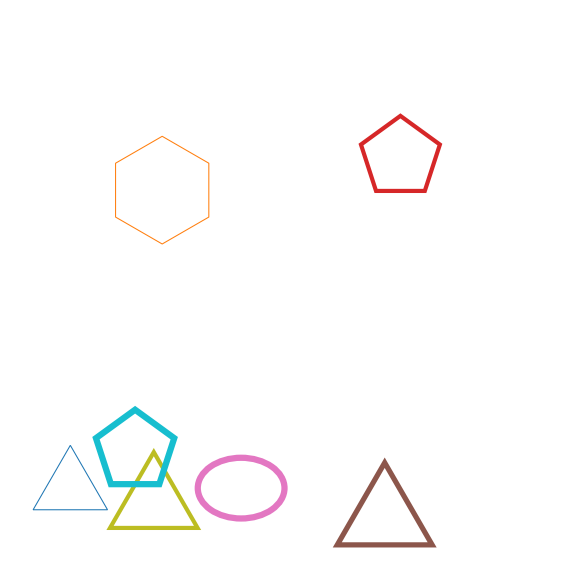[{"shape": "triangle", "thickness": 0.5, "radius": 0.37, "center": [0.122, 0.154]}, {"shape": "hexagon", "thickness": 0.5, "radius": 0.47, "center": [0.281, 0.67]}, {"shape": "pentagon", "thickness": 2, "radius": 0.36, "center": [0.693, 0.727]}, {"shape": "triangle", "thickness": 2.5, "radius": 0.47, "center": [0.666, 0.103]}, {"shape": "oval", "thickness": 3, "radius": 0.38, "center": [0.418, 0.154]}, {"shape": "triangle", "thickness": 2, "radius": 0.44, "center": [0.266, 0.129]}, {"shape": "pentagon", "thickness": 3, "radius": 0.36, "center": [0.234, 0.218]}]